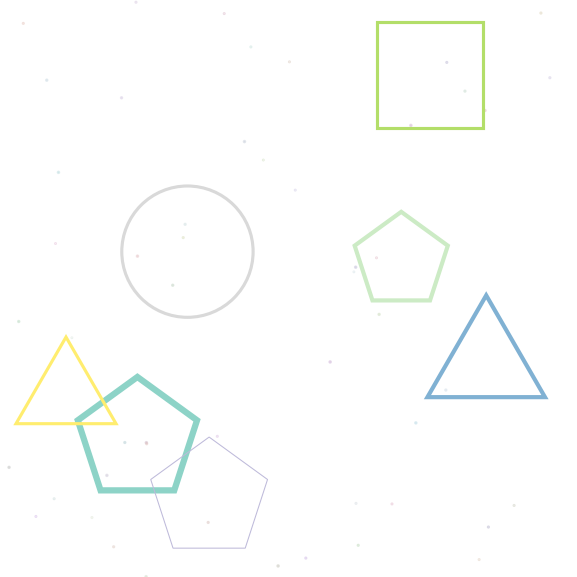[{"shape": "pentagon", "thickness": 3, "radius": 0.54, "center": [0.238, 0.238]}, {"shape": "pentagon", "thickness": 0.5, "radius": 0.53, "center": [0.362, 0.136]}, {"shape": "triangle", "thickness": 2, "radius": 0.59, "center": [0.842, 0.37]}, {"shape": "square", "thickness": 1.5, "radius": 0.46, "center": [0.744, 0.869]}, {"shape": "circle", "thickness": 1.5, "radius": 0.57, "center": [0.325, 0.563]}, {"shape": "pentagon", "thickness": 2, "radius": 0.42, "center": [0.695, 0.548]}, {"shape": "triangle", "thickness": 1.5, "radius": 0.5, "center": [0.114, 0.315]}]